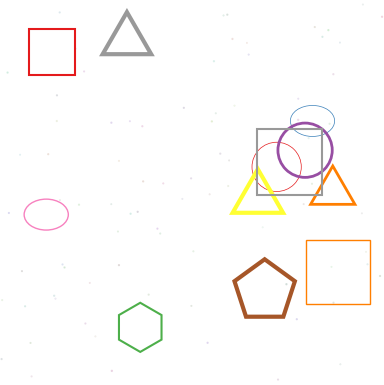[{"shape": "circle", "thickness": 0.5, "radius": 0.32, "center": [0.719, 0.567]}, {"shape": "square", "thickness": 1.5, "radius": 0.3, "center": [0.135, 0.865]}, {"shape": "oval", "thickness": 0.5, "radius": 0.29, "center": [0.812, 0.686]}, {"shape": "hexagon", "thickness": 1.5, "radius": 0.32, "center": [0.364, 0.15]}, {"shape": "circle", "thickness": 2, "radius": 0.35, "center": [0.792, 0.61]}, {"shape": "square", "thickness": 1, "radius": 0.42, "center": [0.878, 0.294]}, {"shape": "triangle", "thickness": 2, "radius": 0.33, "center": [0.864, 0.502]}, {"shape": "triangle", "thickness": 3, "radius": 0.38, "center": [0.67, 0.485]}, {"shape": "pentagon", "thickness": 3, "radius": 0.41, "center": [0.687, 0.244]}, {"shape": "oval", "thickness": 1, "radius": 0.29, "center": [0.12, 0.443]}, {"shape": "square", "thickness": 1.5, "radius": 0.43, "center": [0.752, 0.579]}, {"shape": "triangle", "thickness": 3, "radius": 0.36, "center": [0.33, 0.896]}]